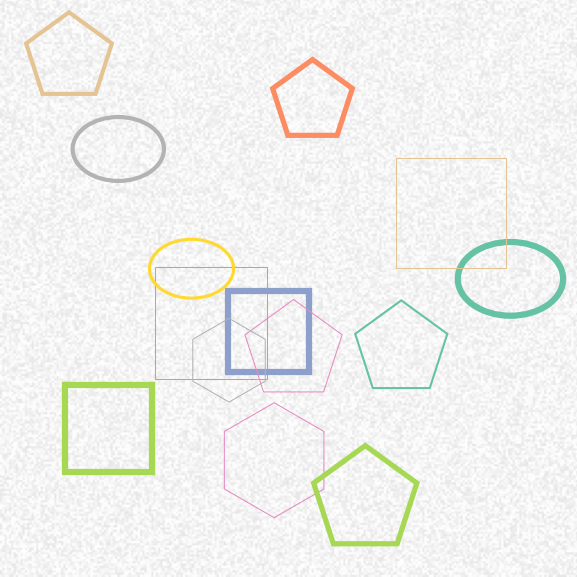[{"shape": "pentagon", "thickness": 1, "radius": 0.42, "center": [0.695, 0.395]}, {"shape": "oval", "thickness": 3, "radius": 0.46, "center": [0.884, 0.516]}, {"shape": "square", "thickness": 0.5, "radius": 0.48, "center": [0.366, 0.44]}, {"shape": "pentagon", "thickness": 2.5, "radius": 0.36, "center": [0.541, 0.823]}, {"shape": "square", "thickness": 3, "radius": 0.35, "center": [0.464, 0.425]}, {"shape": "pentagon", "thickness": 0.5, "radius": 0.44, "center": [0.508, 0.392]}, {"shape": "hexagon", "thickness": 0.5, "radius": 0.5, "center": [0.475, 0.202]}, {"shape": "pentagon", "thickness": 2.5, "radius": 0.47, "center": [0.632, 0.134]}, {"shape": "square", "thickness": 3, "radius": 0.38, "center": [0.188, 0.257]}, {"shape": "oval", "thickness": 1.5, "radius": 0.36, "center": [0.332, 0.534]}, {"shape": "pentagon", "thickness": 2, "radius": 0.39, "center": [0.12, 0.9]}, {"shape": "square", "thickness": 0.5, "radius": 0.48, "center": [0.781, 0.631]}, {"shape": "oval", "thickness": 2, "radius": 0.4, "center": [0.205, 0.741]}, {"shape": "hexagon", "thickness": 0.5, "radius": 0.36, "center": [0.397, 0.375]}]